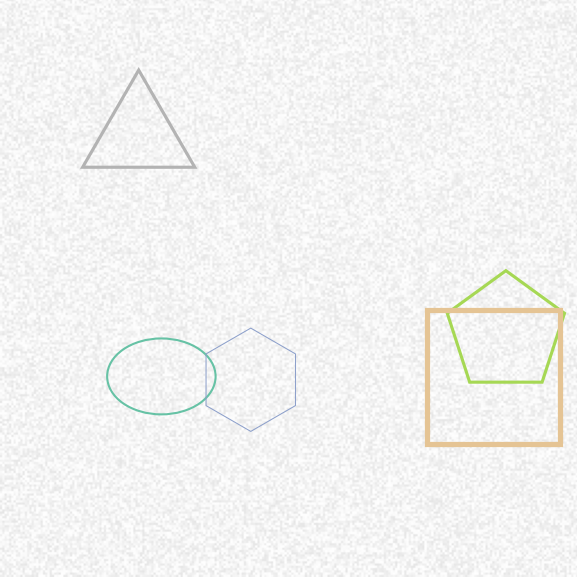[{"shape": "oval", "thickness": 1, "radius": 0.47, "center": [0.279, 0.347]}, {"shape": "hexagon", "thickness": 0.5, "radius": 0.45, "center": [0.434, 0.342]}, {"shape": "pentagon", "thickness": 1.5, "radius": 0.53, "center": [0.876, 0.424]}, {"shape": "square", "thickness": 2.5, "radius": 0.58, "center": [0.855, 0.346]}, {"shape": "triangle", "thickness": 1.5, "radius": 0.56, "center": [0.24, 0.766]}]